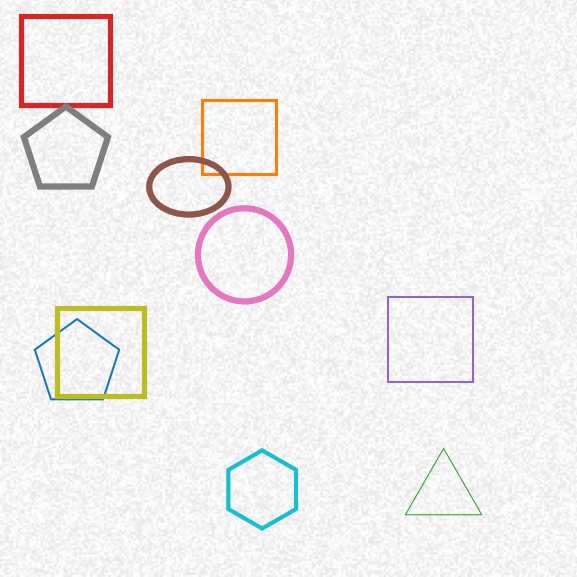[{"shape": "pentagon", "thickness": 1, "radius": 0.38, "center": [0.133, 0.37]}, {"shape": "square", "thickness": 1.5, "radius": 0.32, "center": [0.414, 0.762]}, {"shape": "triangle", "thickness": 0.5, "radius": 0.38, "center": [0.768, 0.146]}, {"shape": "square", "thickness": 2.5, "radius": 0.39, "center": [0.114, 0.894]}, {"shape": "square", "thickness": 1, "radius": 0.37, "center": [0.745, 0.411]}, {"shape": "oval", "thickness": 3, "radius": 0.34, "center": [0.327, 0.676]}, {"shape": "circle", "thickness": 3, "radius": 0.4, "center": [0.423, 0.558]}, {"shape": "pentagon", "thickness": 3, "radius": 0.38, "center": [0.114, 0.738]}, {"shape": "square", "thickness": 2.5, "radius": 0.38, "center": [0.174, 0.389]}, {"shape": "hexagon", "thickness": 2, "radius": 0.34, "center": [0.454, 0.152]}]